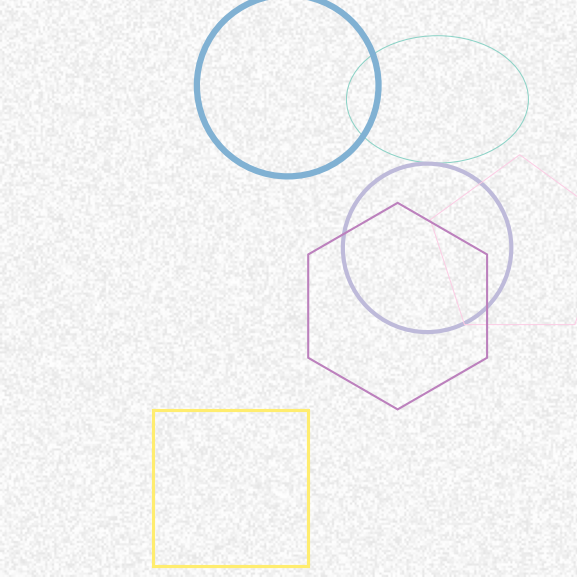[{"shape": "oval", "thickness": 0.5, "radius": 0.79, "center": [0.757, 0.827]}, {"shape": "circle", "thickness": 2, "radius": 0.73, "center": [0.74, 0.57]}, {"shape": "circle", "thickness": 3, "radius": 0.79, "center": [0.498, 0.851]}, {"shape": "pentagon", "thickness": 0.5, "radius": 0.81, "center": [0.9, 0.569]}, {"shape": "hexagon", "thickness": 1, "radius": 0.89, "center": [0.689, 0.469]}, {"shape": "square", "thickness": 1.5, "radius": 0.67, "center": [0.4, 0.154]}]